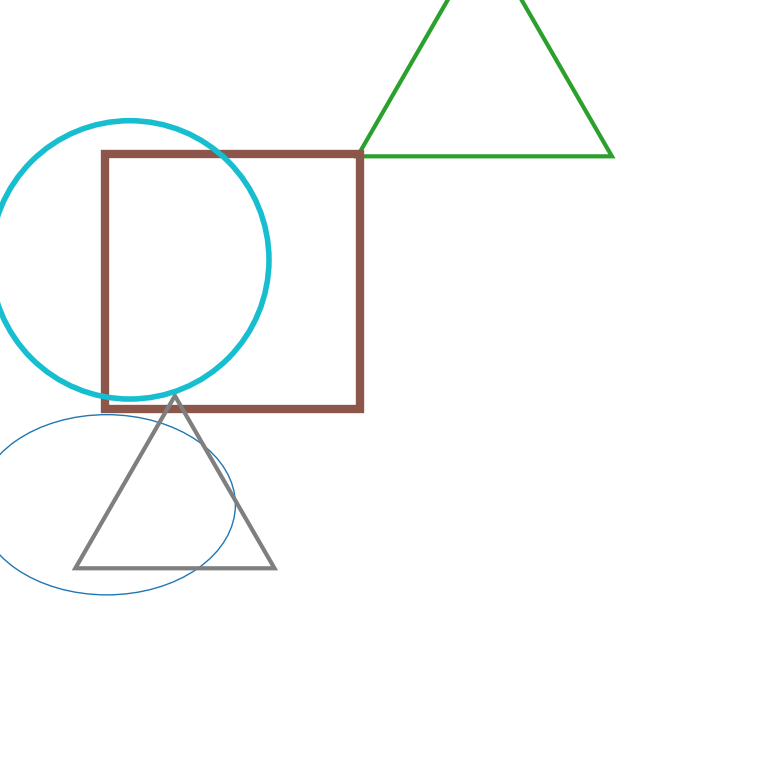[{"shape": "oval", "thickness": 0.5, "radius": 0.84, "center": [0.139, 0.344]}, {"shape": "triangle", "thickness": 1.5, "radius": 0.95, "center": [0.629, 0.892]}, {"shape": "square", "thickness": 3, "radius": 0.83, "center": [0.302, 0.634]}, {"shape": "triangle", "thickness": 1.5, "radius": 0.75, "center": [0.227, 0.337]}, {"shape": "circle", "thickness": 2, "radius": 0.9, "center": [0.169, 0.663]}]